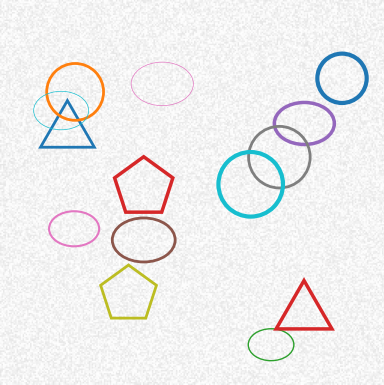[{"shape": "circle", "thickness": 3, "radius": 0.32, "center": [0.888, 0.797]}, {"shape": "triangle", "thickness": 2, "radius": 0.4, "center": [0.175, 0.658]}, {"shape": "circle", "thickness": 2, "radius": 0.37, "center": [0.195, 0.761]}, {"shape": "oval", "thickness": 1, "radius": 0.3, "center": [0.704, 0.105]}, {"shape": "pentagon", "thickness": 2.5, "radius": 0.4, "center": [0.373, 0.513]}, {"shape": "triangle", "thickness": 2.5, "radius": 0.42, "center": [0.79, 0.188]}, {"shape": "oval", "thickness": 2.5, "radius": 0.39, "center": [0.79, 0.679]}, {"shape": "oval", "thickness": 2, "radius": 0.41, "center": [0.373, 0.377]}, {"shape": "oval", "thickness": 1.5, "radius": 0.33, "center": [0.193, 0.406]}, {"shape": "oval", "thickness": 0.5, "radius": 0.4, "center": [0.421, 0.782]}, {"shape": "circle", "thickness": 2, "radius": 0.4, "center": [0.726, 0.592]}, {"shape": "pentagon", "thickness": 2, "radius": 0.38, "center": [0.334, 0.235]}, {"shape": "oval", "thickness": 0.5, "radius": 0.36, "center": [0.159, 0.713]}, {"shape": "circle", "thickness": 3, "radius": 0.42, "center": [0.651, 0.521]}]